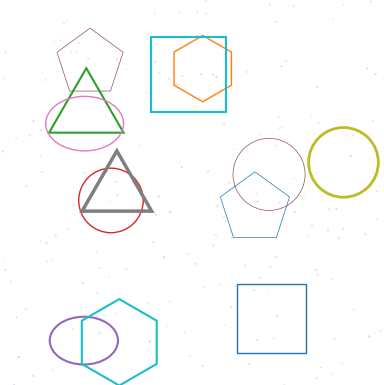[{"shape": "pentagon", "thickness": 0.5, "radius": 0.47, "center": [0.662, 0.459]}, {"shape": "square", "thickness": 1, "radius": 0.45, "center": [0.705, 0.173]}, {"shape": "hexagon", "thickness": 1, "radius": 0.43, "center": [0.527, 0.822]}, {"shape": "triangle", "thickness": 1.5, "radius": 0.56, "center": [0.224, 0.711]}, {"shape": "circle", "thickness": 1, "radius": 0.42, "center": [0.288, 0.479]}, {"shape": "oval", "thickness": 1.5, "radius": 0.44, "center": [0.218, 0.115]}, {"shape": "circle", "thickness": 0.5, "radius": 0.47, "center": [0.699, 0.547]}, {"shape": "pentagon", "thickness": 0.5, "radius": 0.45, "center": [0.234, 0.837]}, {"shape": "oval", "thickness": 1, "radius": 0.51, "center": [0.22, 0.679]}, {"shape": "triangle", "thickness": 2.5, "radius": 0.52, "center": [0.304, 0.504]}, {"shape": "circle", "thickness": 2, "radius": 0.45, "center": [0.892, 0.578]}, {"shape": "square", "thickness": 1.5, "radius": 0.49, "center": [0.49, 0.807]}, {"shape": "hexagon", "thickness": 1.5, "radius": 0.56, "center": [0.31, 0.111]}]